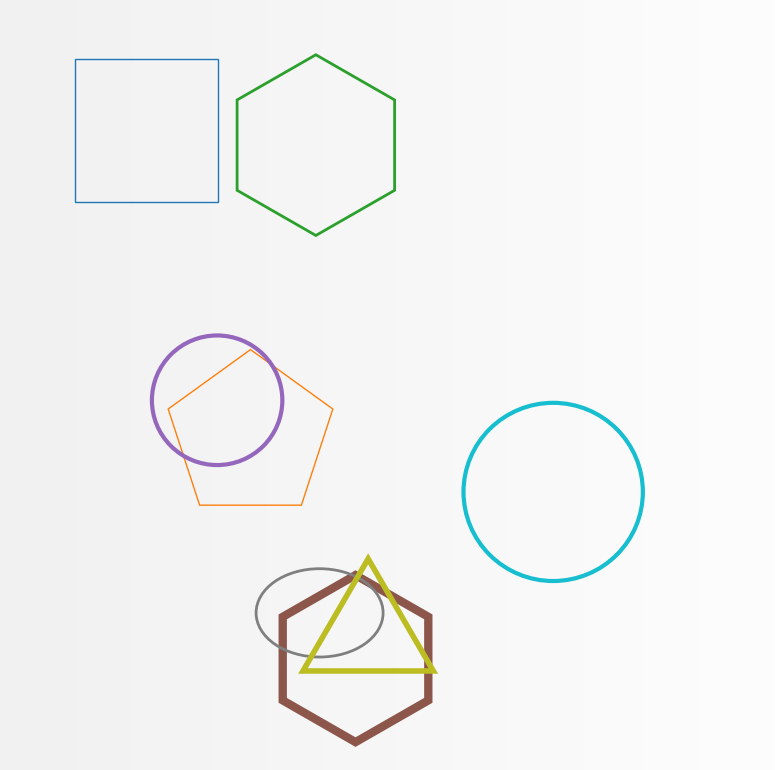[{"shape": "square", "thickness": 0.5, "radius": 0.46, "center": [0.189, 0.83]}, {"shape": "pentagon", "thickness": 0.5, "radius": 0.56, "center": [0.323, 0.434]}, {"shape": "hexagon", "thickness": 1, "radius": 0.59, "center": [0.408, 0.812]}, {"shape": "circle", "thickness": 1.5, "radius": 0.42, "center": [0.28, 0.48]}, {"shape": "hexagon", "thickness": 3, "radius": 0.54, "center": [0.459, 0.145]}, {"shape": "oval", "thickness": 1, "radius": 0.41, "center": [0.412, 0.204]}, {"shape": "triangle", "thickness": 2, "radius": 0.49, "center": [0.475, 0.177]}, {"shape": "circle", "thickness": 1.5, "radius": 0.58, "center": [0.714, 0.361]}]